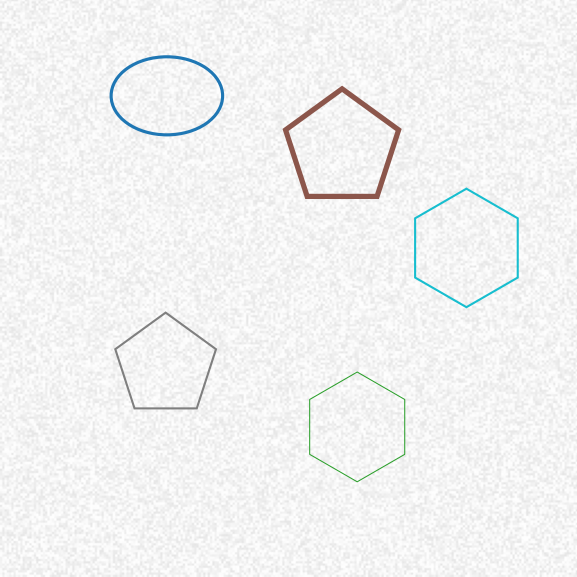[{"shape": "oval", "thickness": 1.5, "radius": 0.48, "center": [0.289, 0.833]}, {"shape": "hexagon", "thickness": 0.5, "radius": 0.48, "center": [0.619, 0.26]}, {"shape": "pentagon", "thickness": 2.5, "radius": 0.51, "center": [0.592, 0.742]}, {"shape": "pentagon", "thickness": 1, "radius": 0.46, "center": [0.287, 0.366]}, {"shape": "hexagon", "thickness": 1, "radius": 0.51, "center": [0.808, 0.57]}]